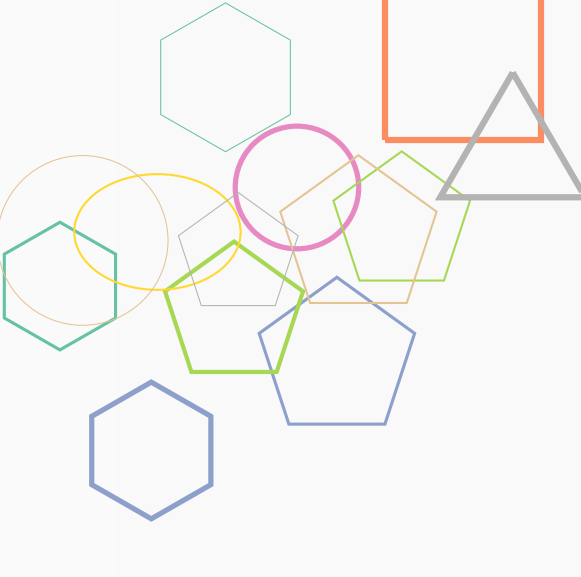[{"shape": "hexagon", "thickness": 1.5, "radius": 0.55, "center": [0.103, 0.504]}, {"shape": "hexagon", "thickness": 0.5, "radius": 0.64, "center": [0.388, 0.865]}, {"shape": "square", "thickness": 3, "radius": 0.67, "center": [0.796, 0.89]}, {"shape": "hexagon", "thickness": 2.5, "radius": 0.59, "center": [0.26, 0.219]}, {"shape": "pentagon", "thickness": 1.5, "radius": 0.7, "center": [0.58, 0.378]}, {"shape": "circle", "thickness": 2.5, "radius": 0.53, "center": [0.511, 0.674]}, {"shape": "pentagon", "thickness": 2, "radius": 0.62, "center": [0.403, 0.456]}, {"shape": "pentagon", "thickness": 1, "radius": 0.62, "center": [0.691, 0.613]}, {"shape": "oval", "thickness": 1, "radius": 0.72, "center": [0.271, 0.597]}, {"shape": "pentagon", "thickness": 1, "radius": 0.71, "center": [0.617, 0.589]}, {"shape": "circle", "thickness": 0.5, "radius": 0.73, "center": [0.142, 0.583]}, {"shape": "triangle", "thickness": 3, "radius": 0.72, "center": [0.882, 0.73]}, {"shape": "pentagon", "thickness": 0.5, "radius": 0.54, "center": [0.41, 0.558]}]